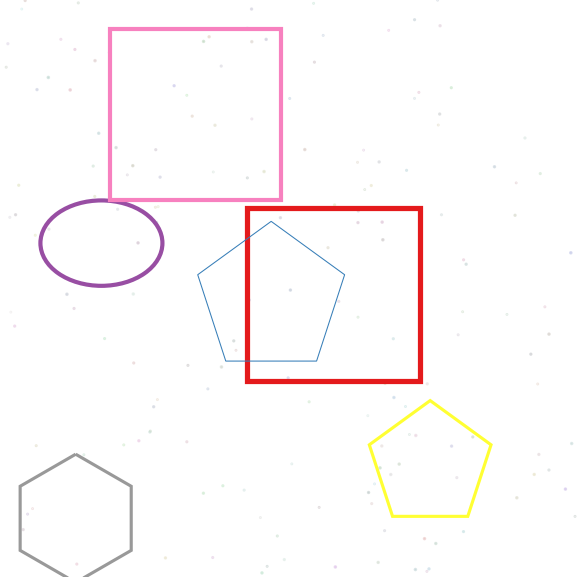[{"shape": "square", "thickness": 2.5, "radius": 0.75, "center": [0.577, 0.489]}, {"shape": "pentagon", "thickness": 0.5, "radius": 0.67, "center": [0.47, 0.482]}, {"shape": "oval", "thickness": 2, "radius": 0.53, "center": [0.176, 0.578]}, {"shape": "pentagon", "thickness": 1.5, "radius": 0.55, "center": [0.745, 0.195]}, {"shape": "square", "thickness": 2, "radius": 0.74, "center": [0.339, 0.801]}, {"shape": "hexagon", "thickness": 1.5, "radius": 0.56, "center": [0.131, 0.102]}]